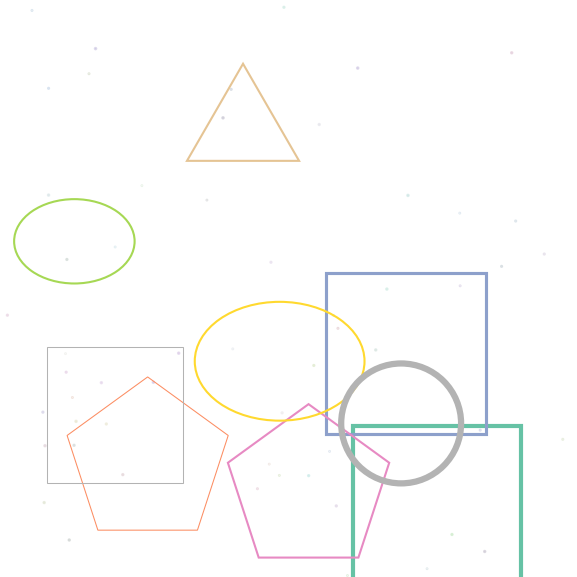[{"shape": "square", "thickness": 2, "radius": 0.72, "center": [0.757, 0.117]}, {"shape": "pentagon", "thickness": 0.5, "radius": 0.73, "center": [0.256, 0.2]}, {"shape": "square", "thickness": 1.5, "radius": 0.69, "center": [0.704, 0.387]}, {"shape": "pentagon", "thickness": 1, "radius": 0.73, "center": [0.534, 0.152]}, {"shape": "oval", "thickness": 1, "radius": 0.52, "center": [0.129, 0.581]}, {"shape": "oval", "thickness": 1, "radius": 0.73, "center": [0.484, 0.374]}, {"shape": "triangle", "thickness": 1, "radius": 0.56, "center": [0.421, 0.777]}, {"shape": "square", "thickness": 0.5, "radius": 0.59, "center": [0.199, 0.28]}, {"shape": "circle", "thickness": 3, "radius": 0.52, "center": [0.695, 0.266]}]